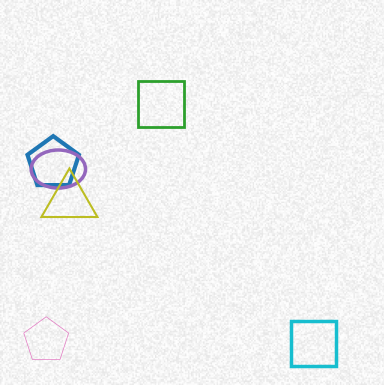[{"shape": "pentagon", "thickness": 3, "radius": 0.35, "center": [0.138, 0.576]}, {"shape": "square", "thickness": 2, "radius": 0.3, "center": [0.419, 0.731]}, {"shape": "oval", "thickness": 2.5, "radius": 0.35, "center": [0.152, 0.561]}, {"shape": "pentagon", "thickness": 0.5, "radius": 0.31, "center": [0.12, 0.116]}, {"shape": "triangle", "thickness": 1.5, "radius": 0.42, "center": [0.18, 0.478]}, {"shape": "square", "thickness": 2.5, "radius": 0.29, "center": [0.814, 0.107]}]